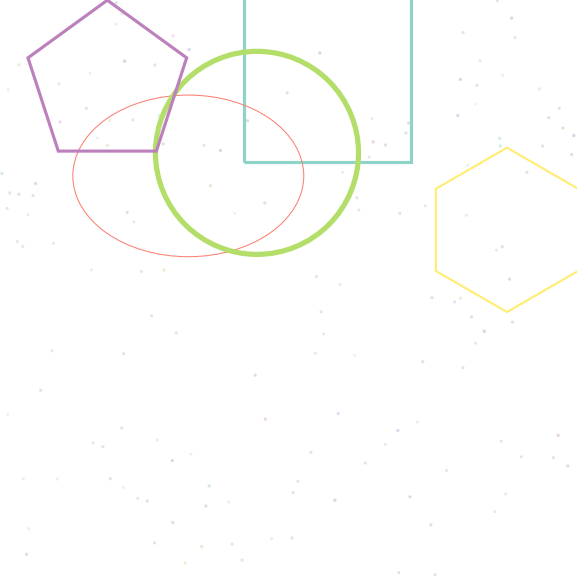[{"shape": "square", "thickness": 1.5, "radius": 0.73, "center": [0.567, 0.864]}, {"shape": "oval", "thickness": 0.5, "radius": 1.0, "center": [0.326, 0.695]}, {"shape": "circle", "thickness": 2.5, "radius": 0.88, "center": [0.445, 0.734]}, {"shape": "pentagon", "thickness": 1.5, "radius": 0.72, "center": [0.186, 0.854]}, {"shape": "hexagon", "thickness": 1, "radius": 0.71, "center": [0.878, 0.601]}]